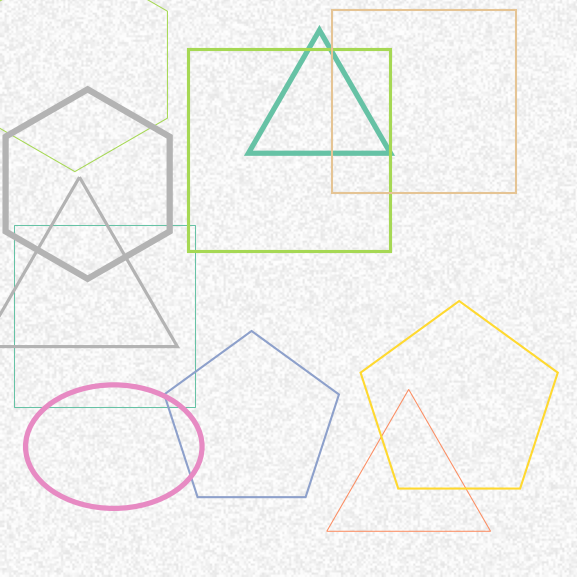[{"shape": "square", "thickness": 0.5, "radius": 0.79, "center": [0.181, 0.452]}, {"shape": "triangle", "thickness": 2.5, "radius": 0.71, "center": [0.553, 0.805]}, {"shape": "triangle", "thickness": 0.5, "radius": 0.82, "center": [0.708, 0.161]}, {"shape": "pentagon", "thickness": 1, "radius": 0.8, "center": [0.436, 0.267]}, {"shape": "oval", "thickness": 2.5, "radius": 0.76, "center": [0.197, 0.226]}, {"shape": "hexagon", "thickness": 0.5, "radius": 0.93, "center": [0.13, 0.887]}, {"shape": "square", "thickness": 1.5, "radius": 0.87, "center": [0.5, 0.74]}, {"shape": "pentagon", "thickness": 1, "radius": 0.9, "center": [0.795, 0.298]}, {"shape": "square", "thickness": 1, "radius": 0.8, "center": [0.735, 0.823]}, {"shape": "triangle", "thickness": 1.5, "radius": 0.98, "center": [0.138, 0.497]}, {"shape": "hexagon", "thickness": 3, "radius": 0.82, "center": [0.152, 0.68]}]